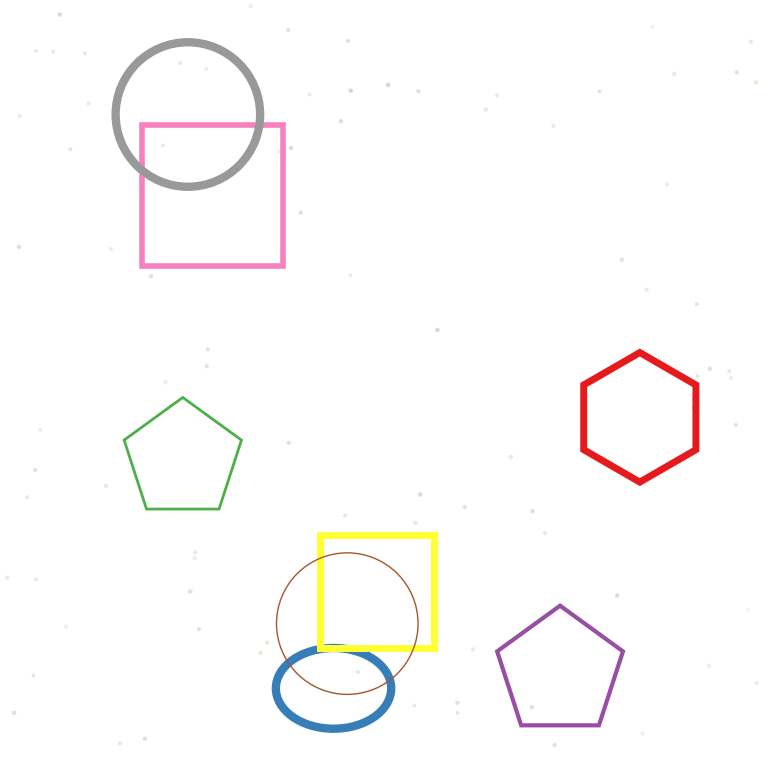[{"shape": "hexagon", "thickness": 2.5, "radius": 0.42, "center": [0.831, 0.458]}, {"shape": "oval", "thickness": 3, "radius": 0.37, "center": [0.433, 0.106]}, {"shape": "pentagon", "thickness": 1, "radius": 0.4, "center": [0.237, 0.404]}, {"shape": "pentagon", "thickness": 1.5, "radius": 0.43, "center": [0.727, 0.128]}, {"shape": "square", "thickness": 2.5, "radius": 0.37, "center": [0.49, 0.232]}, {"shape": "circle", "thickness": 0.5, "radius": 0.46, "center": [0.451, 0.19]}, {"shape": "square", "thickness": 2, "radius": 0.46, "center": [0.276, 0.746]}, {"shape": "circle", "thickness": 3, "radius": 0.47, "center": [0.244, 0.851]}]